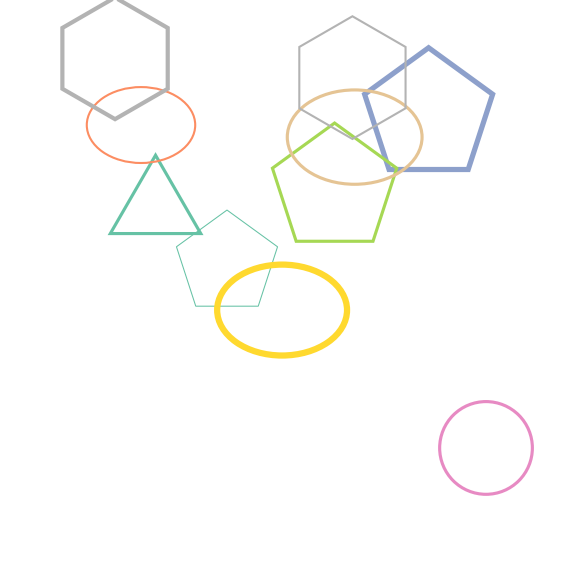[{"shape": "triangle", "thickness": 1.5, "radius": 0.45, "center": [0.269, 0.64]}, {"shape": "pentagon", "thickness": 0.5, "radius": 0.46, "center": [0.393, 0.543]}, {"shape": "oval", "thickness": 1, "radius": 0.47, "center": [0.244, 0.783]}, {"shape": "pentagon", "thickness": 2.5, "radius": 0.58, "center": [0.742, 0.8]}, {"shape": "circle", "thickness": 1.5, "radius": 0.4, "center": [0.842, 0.223]}, {"shape": "pentagon", "thickness": 1.5, "radius": 0.57, "center": [0.579, 0.673]}, {"shape": "oval", "thickness": 3, "radius": 0.56, "center": [0.488, 0.462]}, {"shape": "oval", "thickness": 1.5, "radius": 0.58, "center": [0.614, 0.762]}, {"shape": "hexagon", "thickness": 1, "radius": 0.53, "center": [0.61, 0.865]}, {"shape": "hexagon", "thickness": 2, "radius": 0.53, "center": [0.199, 0.898]}]